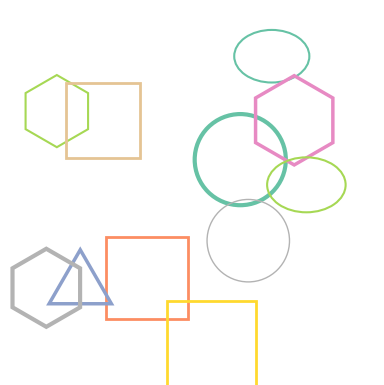[{"shape": "oval", "thickness": 1.5, "radius": 0.49, "center": [0.706, 0.854]}, {"shape": "circle", "thickness": 3, "radius": 0.59, "center": [0.624, 0.585]}, {"shape": "square", "thickness": 2, "radius": 0.53, "center": [0.382, 0.277]}, {"shape": "triangle", "thickness": 2.5, "radius": 0.47, "center": [0.208, 0.258]}, {"shape": "hexagon", "thickness": 2.5, "radius": 0.58, "center": [0.764, 0.687]}, {"shape": "hexagon", "thickness": 1.5, "radius": 0.47, "center": [0.148, 0.711]}, {"shape": "oval", "thickness": 1.5, "radius": 0.51, "center": [0.796, 0.52]}, {"shape": "square", "thickness": 2, "radius": 0.57, "center": [0.55, 0.104]}, {"shape": "square", "thickness": 2, "radius": 0.49, "center": [0.267, 0.688]}, {"shape": "circle", "thickness": 1, "radius": 0.54, "center": [0.645, 0.375]}, {"shape": "hexagon", "thickness": 3, "radius": 0.51, "center": [0.12, 0.252]}]